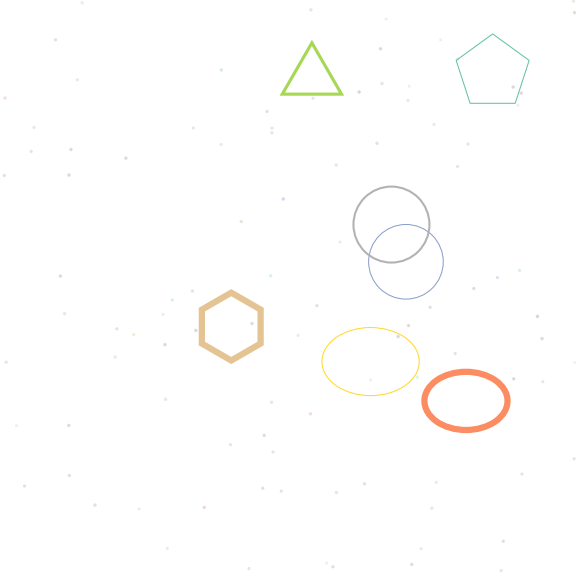[{"shape": "pentagon", "thickness": 0.5, "radius": 0.33, "center": [0.853, 0.874]}, {"shape": "oval", "thickness": 3, "radius": 0.36, "center": [0.807, 0.305]}, {"shape": "circle", "thickness": 0.5, "radius": 0.32, "center": [0.703, 0.546]}, {"shape": "triangle", "thickness": 1.5, "radius": 0.3, "center": [0.54, 0.866]}, {"shape": "oval", "thickness": 0.5, "radius": 0.42, "center": [0.642, 0.373]}, {"shape": "hexagon", "thickness": 3, "radius": 0.29, "center": [0.4, 0.434]}, {"shape": "circle", "thickness": 1, "radius": 0.33, "center": [0.678, 0.61]}]